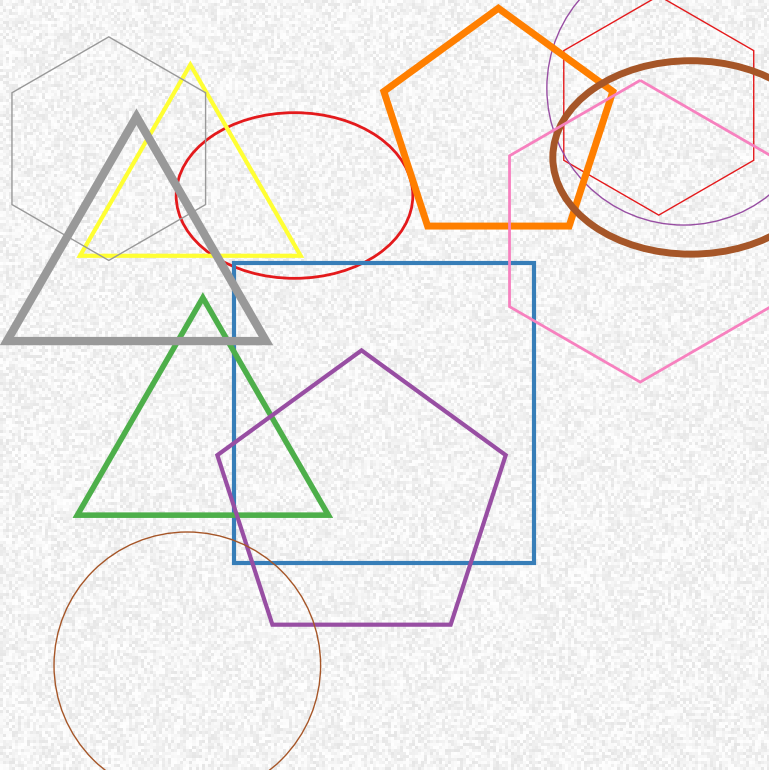[{"shape": "hexagon", "thickness": 0.5, "radius": 0.71, "center": [0.856, 0.863]}, {"shape": "oval", "thickness": 1, "radius": 0.77, "center": [0.382, 0.746]}, {"shape": "square", "thickness": 1.5, "radius": 0.97, "center": [0.498, 0.463]}, {"shape": "triangle", "thickness": 2, "radius": 0.94, "center": [0.263, 0.425]}, {"shape": "circle", "thickness": 0.5, "radius": 0.89, "center": [0.888, 0.885]}, {"shape": "pentagon", "thickness": 1.5, "radius": 0.98, "center": [0.47, 0.348]}, {"shape": "pentagon", "thickness": 2.5, "radius": 0.78, "center": [0.647, 0.833]}, {"shape": "triangle", "thickness": 1.5, "radius": 0.83, "center": [0.247, 0.751]}, {"shape": "oval", "thickness": 2.5, "radius": 0.9, "center": [0.897, 0.796]}, {"shape": "circle", "thickness": 0.5, "radius": 0.87, "center": [0.243, 0.136]}, {"shape": "hexagon", "thickness": 1, "radius": 0.98, "center": [0.831, 0.7]}, {"shape": "triangle", "thickness": 3, "radius": 0.97, "center": [0.177, 0.654]}, {"shape": "hexagon", "thickness": 0.5, "radius": 0.73, "center": [0.141, 0.807]}]